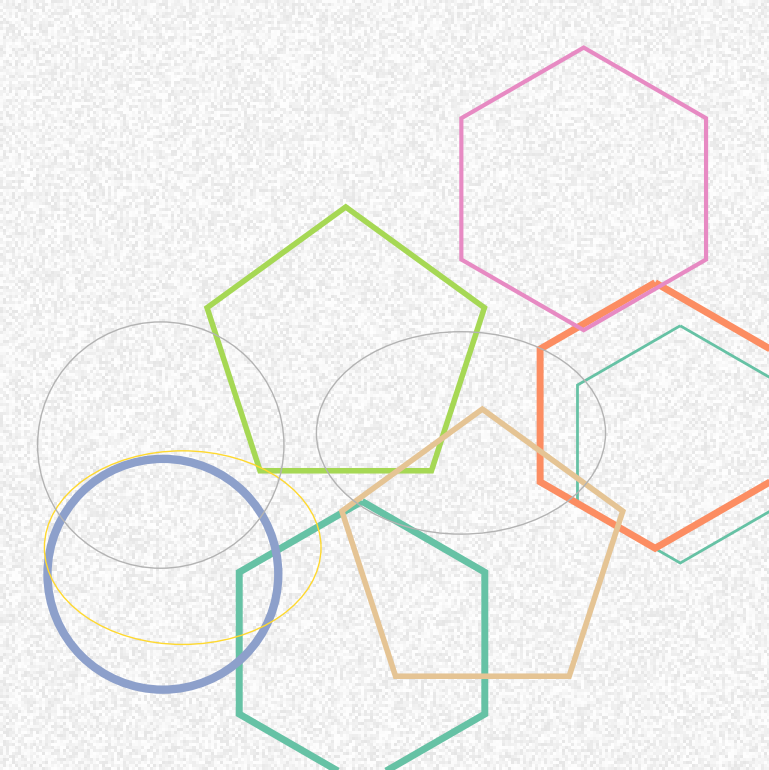[{"shape": "hexagon", "thickness": 2.5, "radius": 0.92, "center": [0.47, 0.165]}, {"shape": "hexagon", "thickness": 1, "radius": 0.77, "center": [0.883, 0.423]}, {"shape": "hexagon", "thickness": 2.5, "radius": 0.86, "center": [0.851, 0.46]}, {"shape": "circle", "thickness": 3, "radius": 0.75, "center": [0.212, 0.254]}, {"shape": "hexagon", "thickness": 1.5, "radius": 0.92, "center": [0.758, 0.755]}, {"shape": "pentagon", "thickness": 2, "radius": 0.95, "center": [0.449, 0.542]}, {"shape": "oval", "thickness": 0.5, "radius": 0.9, "center": [0.237, 0.289]}, {"shape": "pentagon", "thickness": 2, "radius": 0.96, "center": [0.626, 0.277]}, {"shape": "circle", "thickness": 0.5, "radius": 0.8, "center": [0.209, 0.422]}, {"shape": "oval", "thickness": 0.5, "radius": 0.94, "center": [0.599, 0.438]}]